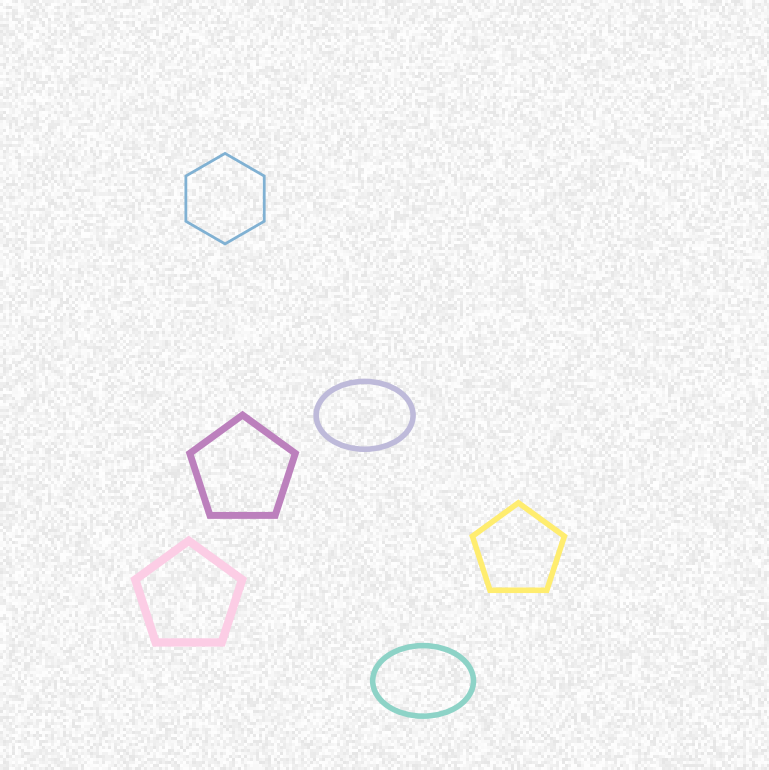[{"shape": "oval", "thickness": 2, "radius": 0.33, "center": [0.549, 0.116]}, {"shape": "oval", "thickness": 2, "radius": 0.31, "center": [0.474, 0.461]}, {"shape": "hexagon", "thickness": 1, "radius": 0.29, "center": [0.292, 0.742]}, {"shape": "pentagon", "thickness": 3, "radius": 0.36, "center": [0.245, 0.225]}, {"shape": "pentagon", "thickness": 2.5, "radius": 0.36, "center": [0.315, 0.389]}, {"shape": "pentagon", "thickness": 2, "radius": 0.31, "center": [0.673, 0.284]}]